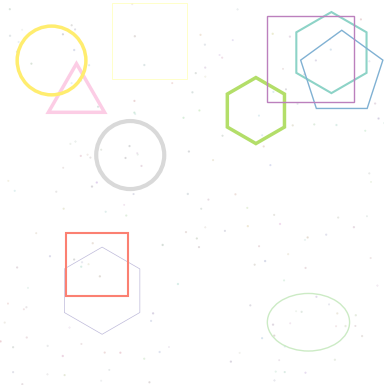[{"shape": "hexagon", "thickness": 1.5, "radius": 0.53, "center": [0.861, 0.863]}, {"shape": "square", "thickness": 0.5, "radius": 0.49, "center": [0.388, 0.894]}, {"shape": "hexagon", "thickness": 0.5, "radius": 0.57, "center": [0.265, 0.245]}, {"shape": "square", "thickness": 1.5, "radius": 0.41, "center": [0.252, 0.312]}, {"shape": "pentagon", "thickness": 1, "radius": 0.56, "center": [0.888, 0.809]}, {"shape": "hexagon", "thickness": 2.5, "radius": 0.43, "center": [0.665, 0.713]}, {"shape": "triangle", "thickness": 2.5, "radius": 0.42, "center": [0.199, 0.75]}, {"shape": "circle", "thickness": 3, "radius": 0.44, "center": [0.338, 0.597]}, {"shape": "square", "thickness": 1, "radius": 0.56, "center": [0.806, 0.847]}, {"shape": "oval", "thickness": 1, "radius": 0.53, "center": [0.801, 0.163]}, {"shape": "circle", "thickness": 2.5, "radius": 0.45, "center": [0.134, 0.843]}]